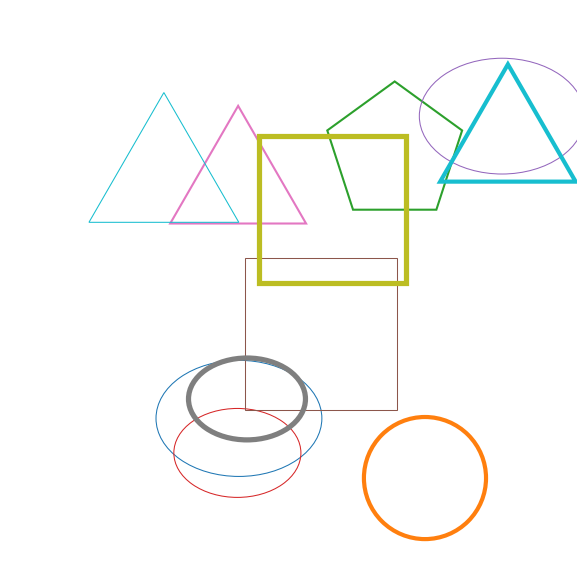[{"shape": "oval", "thickness": 0.5, "radius": 0.72, "center": [0.414, 0.275]}, {"shape": "circle", "thickness": 2, "radius": 0.53, "center": [0.736, 0.171]}, {"shape": "pentagon", "thickness": 1, "radius": 0.61, "center": [0.683, 0.735]}, {"shape": "oval", "thickness": 0.5, "radius": 0.55, "center": [0.411, 0.215]}, {"shape": "oval", "thickness": 0.5, "radius": 0.72, "center": [0.869, 0.798]}, {"shape": "square", "thickness": 0.5, "radius": 0.66, "center": [0.556, 0.421]}, {"shape": "triangle", "thickness": 1, "radius": 0.68, "center": [0.412, 0.68]}, {"shape": "oval", "thickness": 2.5, "radius": 0.51, "center": [0.428, 0.308]}, {"shape": "square", "thickness": 2.5, "radius": 0.64, "center": [0.575, 0.636]}, {"shape": "triangle", "thickness": 0.5, "radius": 0.75, "center": [0.284, 0.689]}, {"shape": "triangle", "thickness": 2, "radius": 0.68, "center": [0.879, 0.752]}]